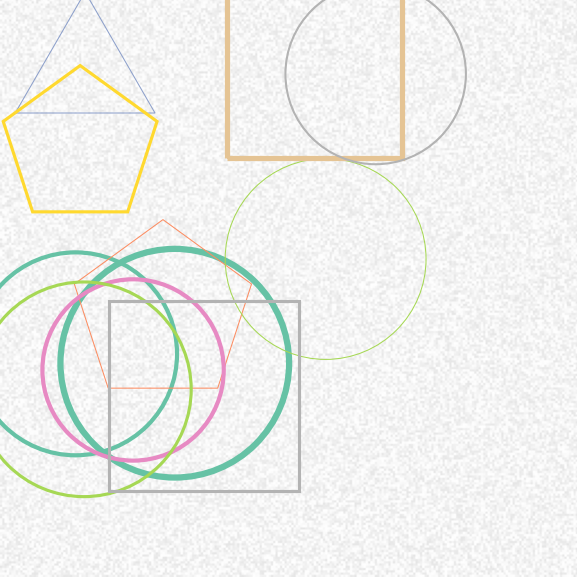[{"shape": "circle", "thickness": 2, "radius": 0.88, "center": [0.131, 0.386]}, {"shape": "circle", "thickness": 3, "radius": 0.99, "center": [0.303, 0.37]}, {"shape": "pentagon", "thickness": 0.5, "radius": 0.81, "center": [0.282, 0.458]}, {"shape": "triangle", "thickness": 0.5, "radius": 0.7, "center": [0.147, 0.873]}, {"shape": "circle", "thickness": 2, "radius": 0.79, "center": [0.23, 0.359]}, {"shape": "circle", "thickness": 1.5, "radius": 0.93, "center": [0.145, 0.325]}, {"shape": "circle", "thickness": 0.5, "radius": 0.87, "center": [0.564, 0.551]}, {"shape": "pentagon", "thickness": 1.5, "radius": 0.7, "center": [0.139, 0.746]}, {"shape": "square", "thickness": 2.5, "radius": 0.76, "center": [0.545, 0.878]}, {"shape": "circle", "thickness": 1, "radius": 0.78, "center": [0.651, 0.871]}, {"shape": "square", "thickness": 1.5, "radius": 0.82, "center": [0.353, 0.314]}]